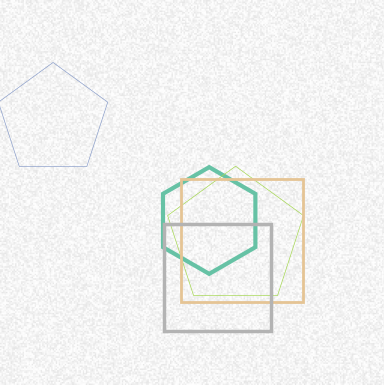[{"shape": "hexagon", "thickness": 3, "radius": 0.69, "center": [0.543, 0.427]}, {"shape": "pentagon", "thickness": 0.5, "radius": 0.75, "center": [0.138, 0.688]}, {"shape": "pentagon", "thickness": 0.5, "radius": 0.93, "center": [0.612, 0.383]}, {"shape": "square", "thickness": 2, "radius": 0.79, "center": [0.628, 0.375]}, {"shape": "square", "thickness": 2.5, "radius": 0.7, "center": [0.565, 0.28]}]